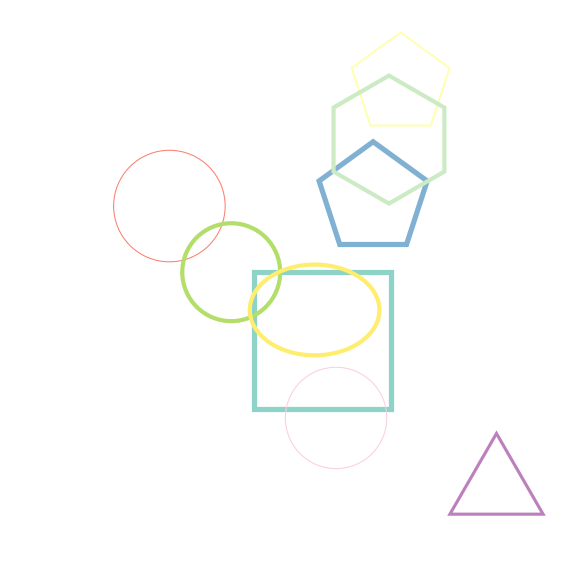[{"shape": "square", "thickness": 2.5, "radius": 0.59, "center": [0.558, 0.409]}, {"shape": "pentagon", "thickness": 1, "radius": 0.45, "center": [0.694, 0.854]}, {"shape": "circle", "thickness": 0.5, "radius": 0.48, "center": [0.293, 0.642]}, {"shape": "pentagon", "thickness": 2.5, "radius": 0.49, "center": [0.646, 0.655]}, {"shape": "circle", "thickness": 2, "radius": 0.42, "center": [0.4, 0.528]}, {"shape": "circle", "thickness": 0.5, "radius": 0.44, "center": [0.582, 0.275]}, {"shape": "triangle", "thickness": 1.5, "radius": 0.47, "center": [0.86, 0.155]}, {"shape": "hexagon", "thickness": 2, "radius": 0.55, "center": [0.674, 0.757]}, {"shape": "oval", "thickness": 2, "radius": 0.56, "center": [0.545, 0.462]}]